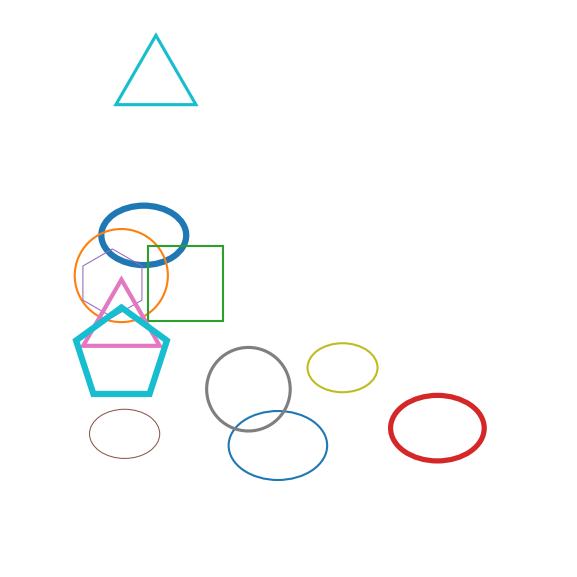[{"shape": "oval", "thickness": 1, "radius": 0.43, "center": [0.481, 0.228]}, {"shape": "oval", "thickness": 3, "radius": 0.37, "center": [0.249, 0.592]}, {"shape": "circle", "thickness": 1, "radius": 0.4, "center": [0.21, 0.522]}, {"shape": "square", "thickness": 1, "radius": 0.32, "center": [0.322, 0.508]}, {"shape": "oval", "thickness": 2.5, "radius": 0.41, "center": [0.757, 0.258]}, {"shape": "hexagon", "thickness": 0.5, "radius": 0.3, "center": [0.195, 0.509]}, {"shape": "oval", "thickness": 0.5, "radius": 0.3, "center": [0.216, 0.248]}, {"shape": "triangle", "thickness": 2, "radius": 0.38, "center": [0.21, 0.439]}, {"shape": "circle", "thickness": 1.5, "radius": 0.36, "center": [0.43, 0.325]}, {"shape": "oval", "thickness": 1, "radius": 0.3, "center": [0.593, 0.362]}, {"shape": "pentagon", "thickness": 3, "radius": 0.41, "center": [0.21, 0.384]}, {"shape": "triangle", "thickness": 1.5, "radius": 0.4, "center": [0.27, 0.858]}]